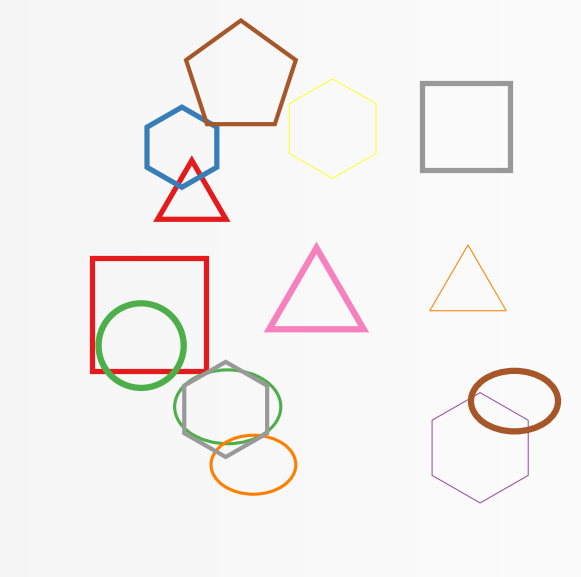[{"shape": "triangle", "thickness": 2.5, "radius": 0.34, "center": [0.33, 0.653]}, {"shape": "square", "thickness": 2.5, "radius": 0.49, "center": [0.257, 0.455]}, {"shape": "hexagon", "thickness": 2.5, "radius": 0.35, "center": [0.313, 0.744]}, {"shape": "circle", "thickness": 3, "radius": 0.37, "center": [0.243, 0.401]}, {"shape": "oval", "thickness": 1.5, "radius": 0.46, "center": [0.392, 0.295]}, {"shape": "hexagon", "thickness": 0.5, "radius": 0.48, "center": [0.826, 0.224]}, {"shape": "oval", "thickness": 1.5, "radius": 0.36, "center": [0.436, 0.194]}, {"shape": "triangle", "thickness": 0.5, "radius": 0.38, "center": [0.805, 0.499]}, {"shape": "hexagon", "thickness": 0.5, "radius": 0.43, "center": [0.572, 0.776]}, {"shape": "pentagon", "thickness": 2, "radius": 0.5, "center": [0.414, 0.864]}, {"shape": "oval", "thickness": 3, "radius": 0.37, "center": [0.885, 0.305]}, {"shape": "triangle", "thickness": 3, "radius": 0.47, "center": [0.544, 0.476]}, {"shape": "hexagon", "thickness": 2, "radius": 0.41, "center": [0.388, 0.29]}, {"shape": "square", "thickness": 2.5, "radius": 0.38, "center": [0.802, 0.78]}]